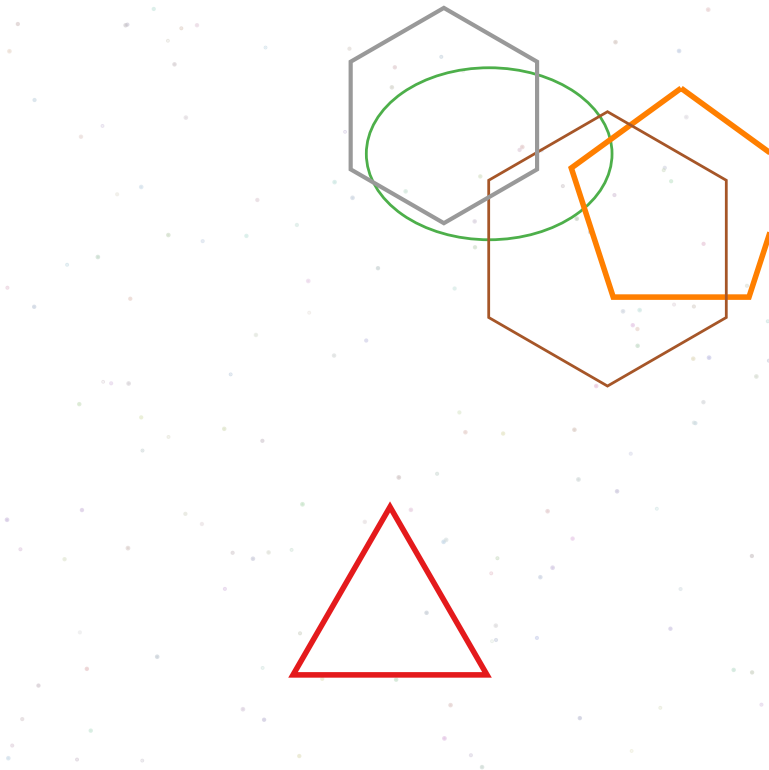[{"shape": "triangle", "thickness": 2, "radius": 0.73, "center": [0.507, 0.196]}, {"shape": "oval", "thickness": 1, "radius": 0.8, "center": [0.635, 0.8]}, {"shape": "pentagon", "thickness": 2, "radius": 0.75, "center": [0.885, 0.735]}, {"shape": "hexagon", "thickness": 1, "radius": 0.89, "center": [0.789, 0.677]}, {"shape": "hexagon", "thickness": 1.5, "radius": 0.7, "center": [0.576, 0.85]}]